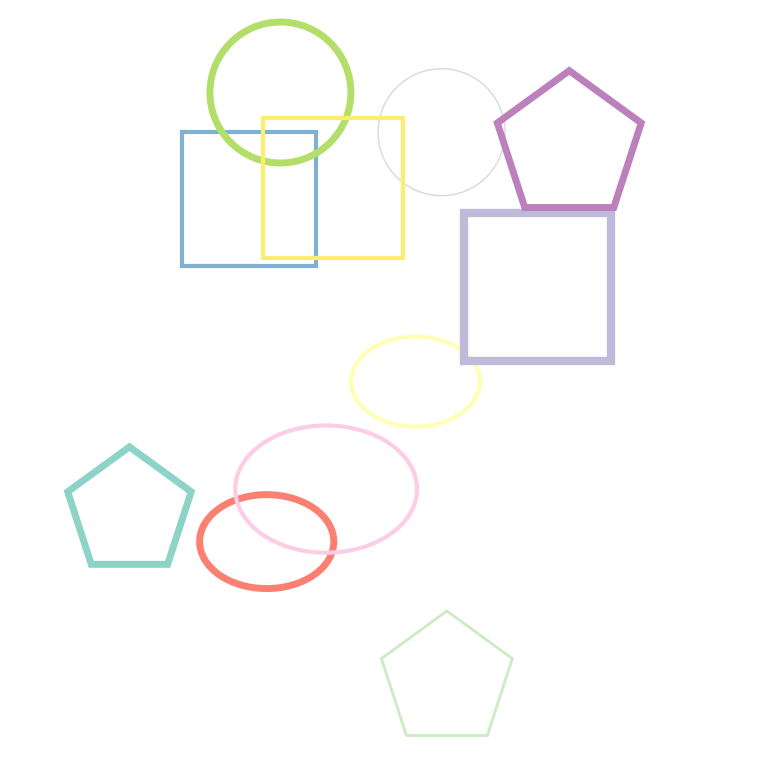[{"shape": "pentagon", "thickness": 2.5, "radius": 0.42, "center": [0.168, 0.335]}, {"shape": "oval", "thickness": 1.5, "radius": 0.42, "center": [0.54, 0.504]}, {"shape": "square", "thickness": 3, "radius": 0.48, "center": [0.698, 0.627]}, {"shape": "oval", "thickness": 2.5, "radius": 0.44, "center": [0.346, 0.297]}, {"shape": "square", "thickness": 1.5, "radius": 0.44, "center": [0.324, 0.742]}, {"shape": "circle", "thickness": 2.5, "radius": 0.46, "center": [0.364, 0.88]}, {"shape": "oval", "thickness": 1.5, "radius": 0.59, "center": [0.424, 0.365]}, {"shape": "circle", "thickness": 0.5, "radius": 0.41, "center": [0.573, 0.828]}, {"shape": "pentagon", "thickness": 2.5, "radius": 0.49, "center": [0.739, 0.81]}, {"shape": "pentagon", "thickness": 1, "radius": 0.45, "center": [0.58, 0.117]}, {"shape": "square", "thickness": 1.5, "radius": 0.45, "center": [0.432, 0.756]}]